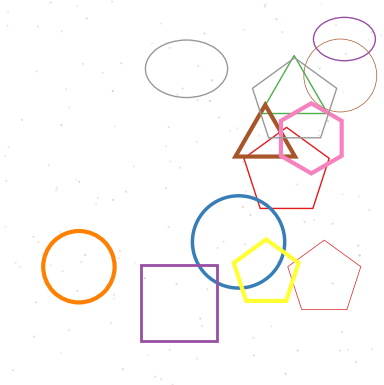[{"shape": "pentagon", "thickness": 1, "radius": 0.58, "center": [0.744, 0.553]}, {"shape": "pentagon", "thickness": 0.5, "radius": 0.5, "center": [0.842, 0.277]}, {"shape": "circle", "thickness": 2.5, "radius": 0.6, "center": [0.62, 0.372]}, {"shape": "triangle", "thickness": 1, "radius": 0.5, "center": [0.764, 0.755]}, {"shape": "oval", "thickness": 1, "radius": 0.4, "center": [0.895, 0.899]}, {"shape": "square", "thickness": 2, "radius": 0.5, "center": [0.465, 0.213]}, {"shape": "circle", "thickness": 3, "radius": 0.46, "center": [0.205, 0.307]}, {"shape": "pentagon", "thickness": 3, "radius": 0.44, "center": [0.691, 0.29]}, {"shape": "circle", "thickness": 0.5, "radius": 0.47, "center": [0.884, 0.804]}, {"shape": "triangle", "thickness": 3, "radius": 0.45, "center": [0.689, 0.638]}, {"shape": "hexagon", "thickness": 3, "radius": 0.46, "center": [0.809, 0.641]}, {"shape": "oval", "thickness": 1, "radius": 0.53, "center": [0.484, 0.821]}, {"shape": "pentagon", "thickness": 1, "radius": 0.57, "center": [0.765, 0.735]}]